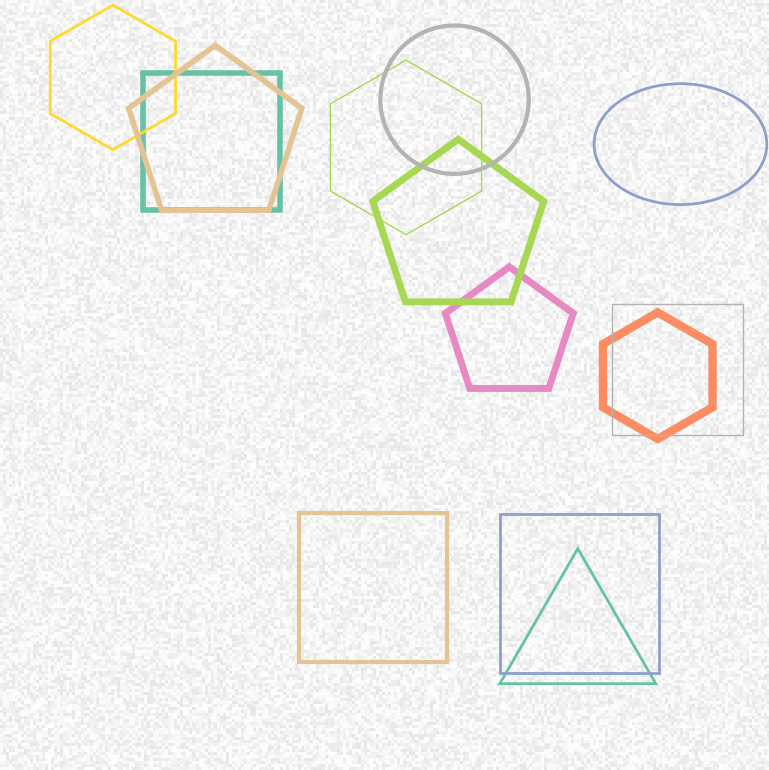[{"shape": "square", "thickness": 2, "radius": 0.44, "center": [0.275, 0.816]}, {"shape": "triangle", "thickness": 1, "radius": 0.58, "center": [0.75, 0.171]}, {"shape": "hexagon", "thickness": 3, "radius": 0.41, "center": [0.854, 0.512]}, {"shape": "square", "thickness": 1, "radius": 0.52, "center": [0.753, 0.229]}, {"shape": "oval", "thickness": 1, "radius": 0.56, "center": [0.884, 0.813]}, {"shape": "pentagon", "thickness": 2.5, "radius": 0.44, "center": [0.661, 0.566]}, {"shape": "pentagon", "thickness": 2.5, "radius": 0.58, "center": [0.595, 0.702]}, {"shape": "hexagon", "thickness": 0.5, "radius": 0.57, "center": [0.527, 0.809]}, {"shape": "hexagon", "thickness": 1, "radius": 0.47, "center": [0.147, 0.9]}, {"shape": "pentagon", "thickness": 2, "radius": 0.59, "center": [0.28, 0.823]}, {"shape": "square", "thickness": 1.5, "radius": 0.48, "center": [0.485, 0.237]}, {"shape": "square", "thickness": 0.5, "radius": 0.42, "center": [0.88, 0.52]}, {"shape": "circle", "thickness": 1.5, "radius": 0.48, "center": [0.59, 0.871]}]